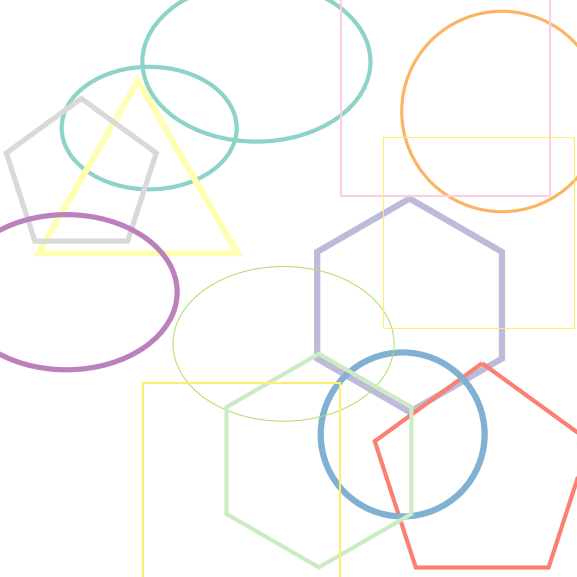[{"shape": "oval", "thickness": 2, "radius": 0.99, "center": [0.444, 0.892]}, {"shape": "oval", "thickness": 2, "radius": 0.76, "center": [0.258, 0.777]}, {"shape": "triangle", "thickness": 3, "radius": 0.99, "center": [0.239, 0.66]}, {"shape": "hexagon", "thickness": 3, "radius": 0.92, "center": [0.709, 0.471]}, {"shape": "pentagon", "thickness": 2, "radius": 0.98, "center": [0.835, 0.175]}, {"shape": "circle", "thickness": 3, "radius": 0.71, "center": [0.697, 0.247]}, {"shape": "circle", "thickness": 1.5, "radius": 0.87, "center": [0.869, 0.806]}, {"shape": "oval", "thickness": 0.5, "radius": 0.96, "center": [0.491, 0.404]}, {"shape": "square", "thickness": 1, "radius": 0.91, "center": [0.772, 0.841]}, {"shape": "pentagon", "thickness": 2.5, "radius": 0.68, "center": [0.141, 0.692]}, {"shape": "oval", "thickness": 2.5, "radius": 0.96, "center": [0.115, 0.493]}, {"shape": "hexagon", "thickness": 2, "radius": 0.92, "center": [0.552, 0.202]}, {"shape": "square", "thickness": 1, "radius": 0.85, "center": [0.419, 0.165]}, {"shape": "square", "thickness": 0.5, "radius": 0.83, "center": [0.828, 0.597]}]